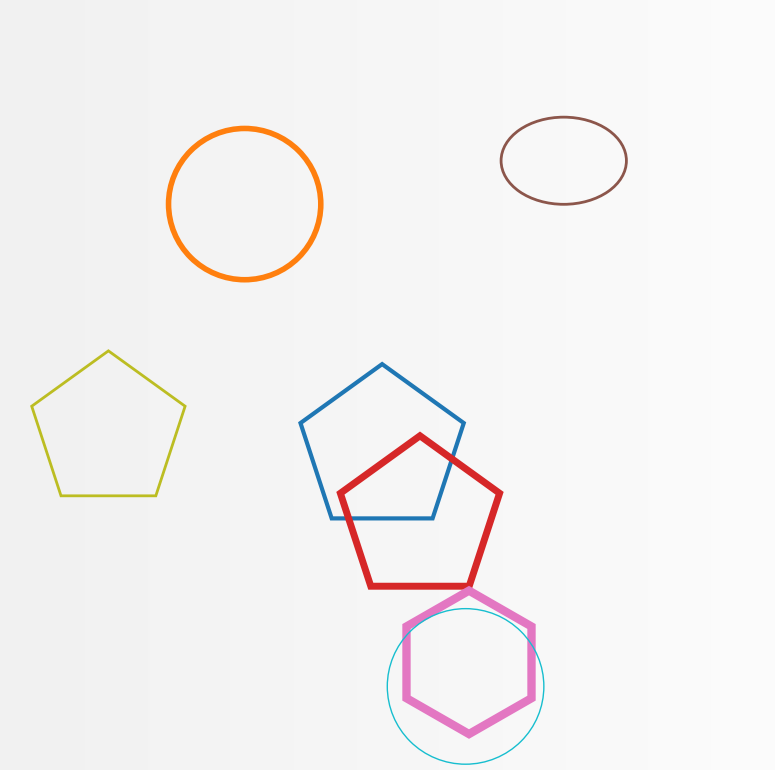[{"shape": "pentagon", "thickness": 1.5, "radius": 0.55, "center": [0.493, 0.416]}, {"shape": "circle", "thickness": 2, "radius": 0.49, "center": [0.316, 0.735]}, {"shape": "pentagon", "thickness": 2.5, "radius": 0.54, "center": [0.542, 0.326]}, {"shape": "oval", "thickness": 1, "radius": 0.4, "center": [0.727, 0.791]}, {"shape": "hexagon", "thickness": 3, "radius": 0.47, "center": [0.605, 0.14]}, {"shape": "pentagon", "thickness": 1, "radius": 0.52, "center": [0.14, 0.44]}, {"shape": "circle", "thickness": 0.5, "radius": 0.51, "center": [0.601, 0.109]}]